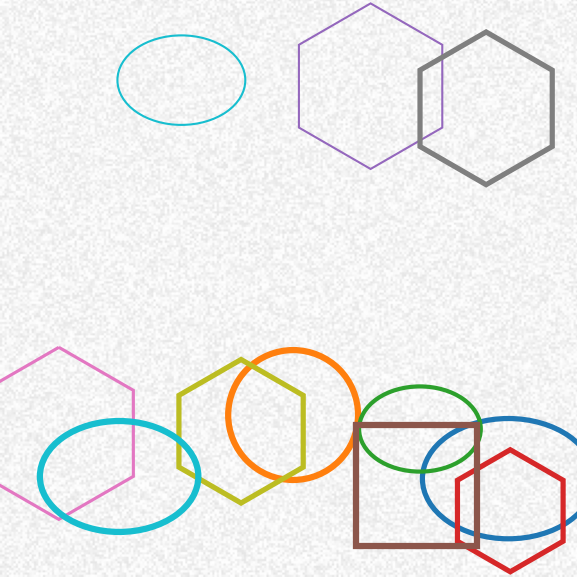[{"shape": "oval", "thickness": 2.5, "radius": 0.74, "center": [0.88, 0.17]}, {"shape": "circle", "thickness": 3, "radius": 0.56, "center": [0.508, 0.28]}, {"shape": "oval", "thickness": 2, "radius": 0.53, "center": [0.727, 0.256]}, {"shape": "hexagon", "thickness": 2.5, "radius": 0.53, "center": [0.884, 0.115]}, {"shape": "hexagon", "thickness": 1, "radius": 0.72, "center": [0.642, 0.85]}, {"shape": "square", "thickness": 3, "radius": 0.52, "center": [0.721, 0.158]}, {"shape": "hexagon", "thickness": 1.5, "radius": 0.74, "center": [0.102, 0.249]}, {"shape": "hexagon", "thickness": 2.5, "radius": 0.66, "center": [0.842, 0.812]}, {"shape": "hexagon", "thickness": 2.5, "radius": 0.62, "center": [0.417, 0.252]}, {"shape": "oval", "thickness": 3, "radius": 0.69, "center": [0.206, 0.174]}, {"shape": "oval", "thickness": 1, "radius": 0.55, "center": [0.314, 0.86]}]